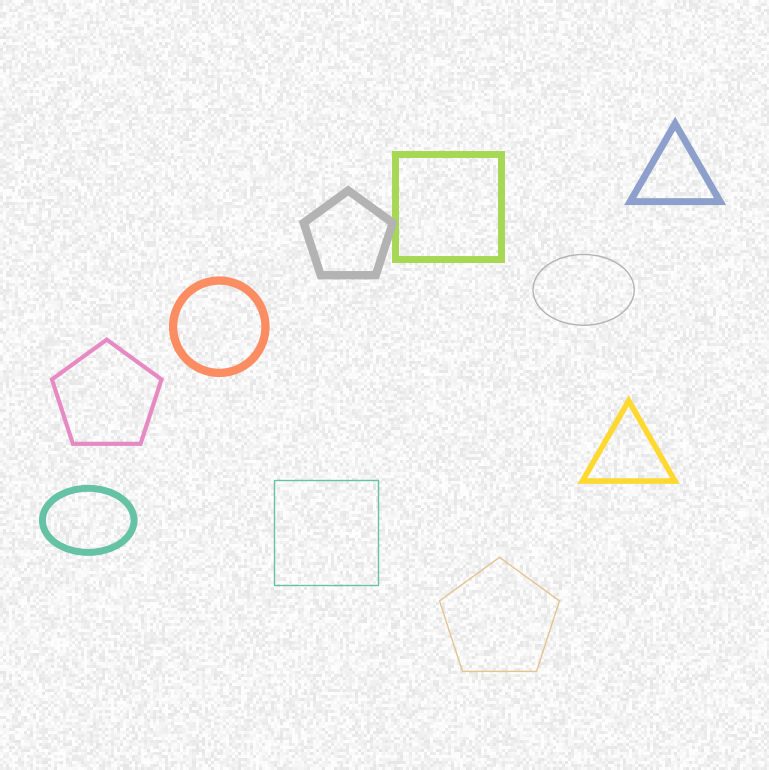[{"shape": "oval", "thickness": 2.5, "radius": 0.3, "center": [0.115, 0.324]}, {"shape": "square", "thickness": 0.5, "radius": 0.34, "center": [0.423, 0.308]}, {"shape": "circle", "thickness": 3, "radius": 0.3, "center": [0.285, 0.576]}, {"shape": "triangle", "thickness": 2.5, "radius": 0.34, "center": [0.877, 0.772]}, {"shape": "pentagon", "thickness": 1.5, "radius": 0.37, "center": [0.139, 0.484]}, {"shape": "square", "thickness": 2.5, "radius": 0.34, "center": [0.582, 0.732]}, {"shape": "triangle", "thickness": 2, "radius": 0.35, "center": [0.817, 0.41]}, {"shape": "pentagon", "thickness": 0.5, "radius": 0.41, "center": [0.649, 0.194]}, {"shape": "pentagon", "thickness": 3, "radius": 0.3, "center": [0.452, 0.692]}, {"shape": "oval", "thickness": 0.5, "radius": 0.33, "center": [0.758, 0.624]}]